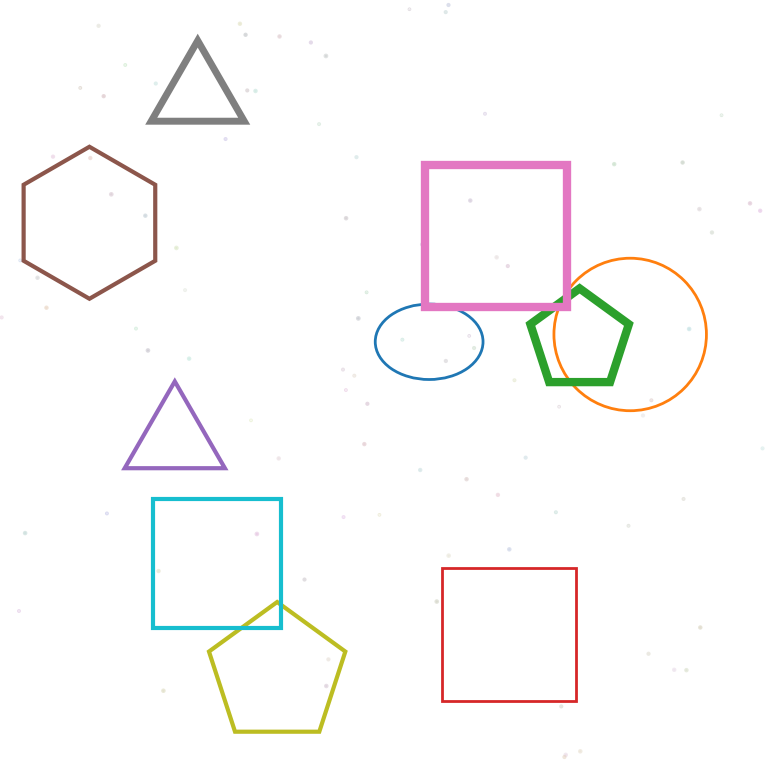[{"shape": "oval", "thickness": 1, "radius": 0.35, "center": [0.557, 0.556]}, {"shape": "circle", "thickness": 1, "radius": 0.5, "center": [0.818, 0.566]}, {"shape": "pentagon", "thickness": 3, "radius": 0.34, "center": [0.753, 0.558]}, {"shape": "square", "thickness": 1, "radius": 0.43, "center": [0.661, 0.176]}, {"shape": "triangle", "thickness": 1.5, "radius": 0.38, "center": [0.227, 0.43]}, {"shape": "hexagon", "thickness": 1.5, "radius": 0.49, "center": [0.116, 0.711]}, {"shape": "square", "thickness": 3, "radius": 0.46, "center": [0.644, 0.694]}, {"shape": "triangle", "thickness": 2.5, "radius": 0.35, "center": [0.257, 0.877]}, {"shape": "pentagon", "thickness": 1.5, "radius": 0.47, "center": [0.36, 0.125]}, {"shape": "square", "thickness": 1.5, "radius": 0.42, "center": [0.282, 0.268]}]